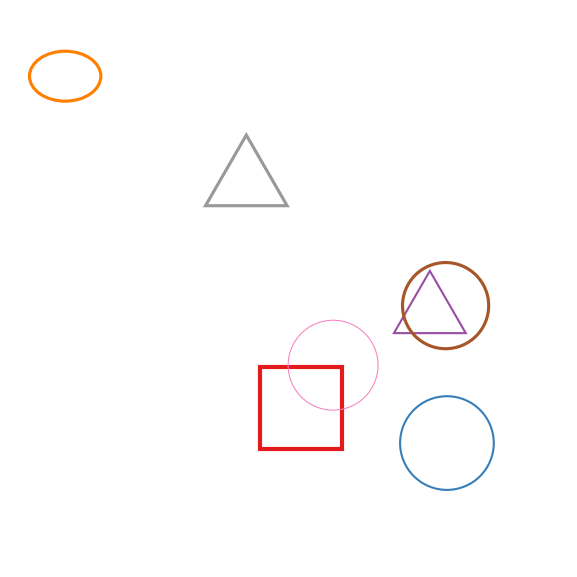[{"shape": "square", "thickness": 2, "radius": 0.36, "center": [0.521, 0.292]}, {"shape": "circle", "thickness": 1, "radius": 0.41, "center": [0.774, 0.232]}, {"shape": "triangle", "thickness": 1, "radius": 0.36, "center": [0.744, 0.458]}, {"shape": "oval", "thickness": 1.5, "radius": 0.31, "center": [0.113, 0.867]}, {"shape": "circle", "thickness": 1.5, "radius": 0.37, "center": [0.772, 0.47]}, {"shape": "circle", "thickness": 0.5, "radius": 0.39, "center": [0.577, 0.367]}, {"shape": "triangle", "thickness": 1.5, "radius": 0.41, "center": [0.427, 0.684]}]